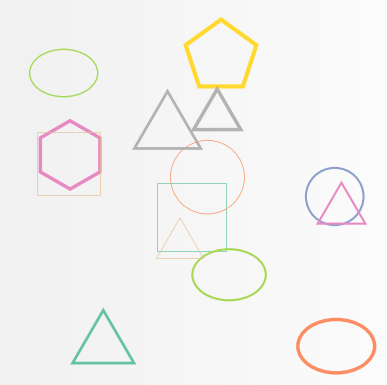[{"shape": "triangle", "thickness": 2, "radius": 0.46, "center": [0.267, 0.103]}, {"shape": "square", "thickness": 0.5, "radius": 0.44, "center": [0.495, 0.435]}, {"shape": "oval", "thickness": 2.5, "radius": 0.5, "center": [0.868, 0.101]}, {"shape": "circle", "thickness": 0.5, "radius": 0.48, "center": [0.535, 0.54]}, {"shape": "circle", "thickness": 1.5, "radius": 0.37, "center": [0.864, 0.49]}, {"shape": "hexagon", "thickness": 2.5, "radius": 0.44, "center": [0.181, 0.598]}, {"shape": "triangle", "thickness": 1.5, "radius": 0.36, "center": [0.881, 0.455]}, {"shape": "oval", "thickness": 1.5, "radius": 0.47, "center": [0.591, 0.286]}, {"shape": "oval", "thickness": 1, "radius": 0.44, "center": [0.164, 0.81]}, {"shape": "pentagon", "thickness": 3, "radius": 0.48, "center": [0.57, 0.853]}, {"shape": "square", "thickness": 0.5, "radius": 0.41, "center": [0.178, 0.575]}, {"shape": "triangle", "thickness": 0.5, "radius": 0.35, "center": [0.465, 0.363]}, {"shape": "triangle", "thickness": 2, "radius": 0.49, "center": [0.432, 0.664]}, {"shape": "triangle", "thickness": 2.5, "radius": 0.35, "center": [0.56, 0.699]}]